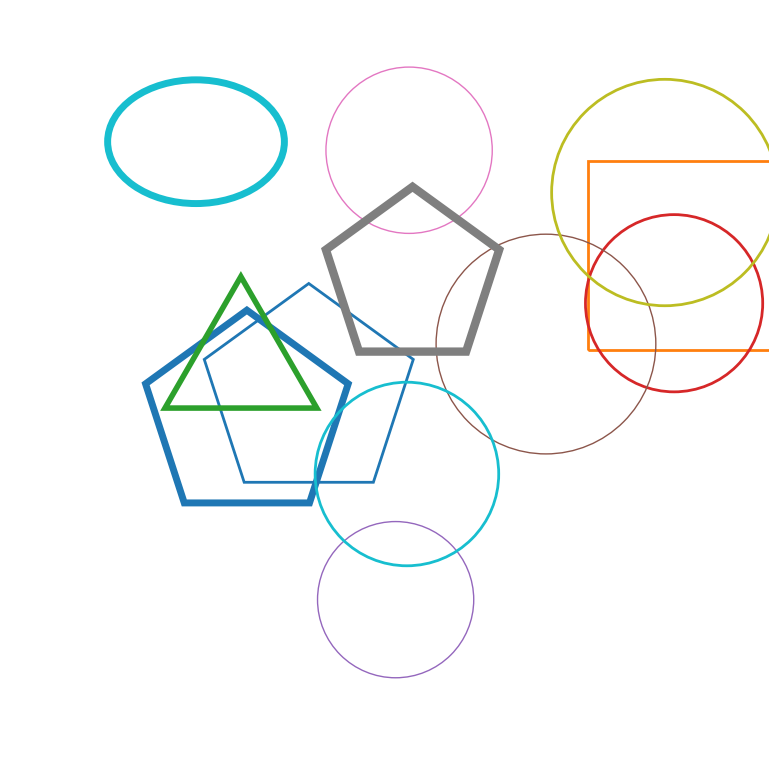[{"shape": "pentagon", "thickness": 2.5, "radius": 0.69, "center": [0.321, 0.459]}, {"shape": "pentagon", "thickness": 1, "radius": 0.71, "center": [0.401, 0.489]}, {"shape": "square", "thickness": 1, "radius": 0.61, "center": [0.887, 0.669]}, {"shape": "triangle", "thickness": 2, "radius": 0.57, "center": [0.313, 0.527]}, {"shape": "circle", "thickness": 1, "radius": 0.58, "center": [0.875, 0.606]}, {"shape": "circle", "thickness": 0.5, "radius": 0.51, "center": [0.514, 0.221]}, {"shape": "circle", "thickness": 0.5, "radius": 0.71, "center": [0.709, 0.553]}, {"shape": "circle", "thickness": 0.5, "radius": 0.54, "center": [0.531, 0.805]}, {"shape": "pentagon", "thickness": 3, "radius": 0.59, "center": [0.536, 0.639]}, {"shape": "circle", "thickness": 1, "radius": 0.74, "center": [0.863, 0.75]}, {"shape": "oval", "thickness": 2.5, "radius": 0.57, "center": [0.255, 0.816]}, {"shape": "circle", "thickness": 1, "radius": 0.6, "center": [0.528, 0.384]}]